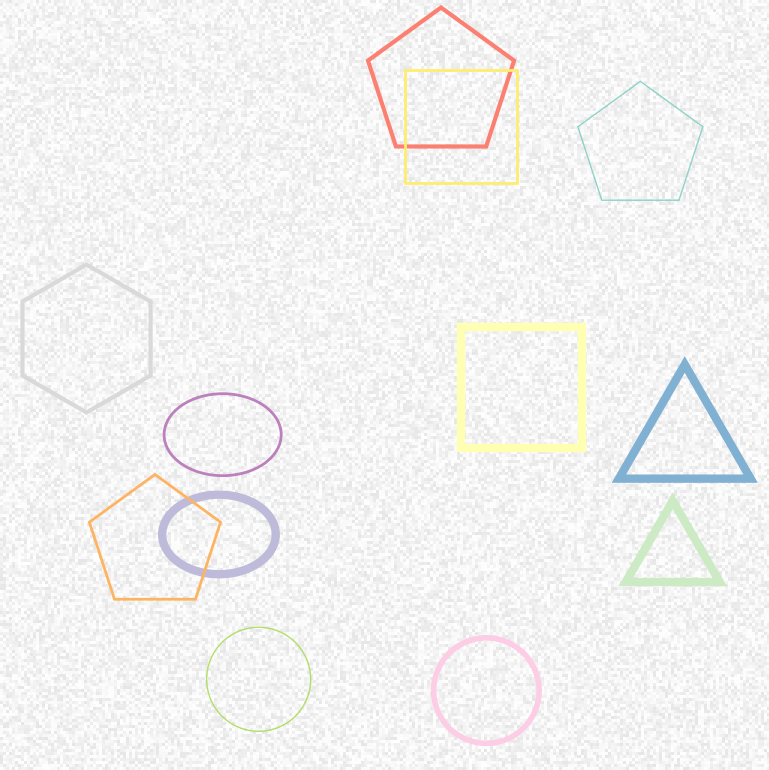[{"shape": "pentagon", "thickness": 0.5, "radius": 0.43, "center": [0.832, 0.809]}, {"shape": "square", "thickness": 3, "radius": 0.39, "center": [0.678, 0.496]}, {"shape": "oval", "thickness": 3, "radius": 0.37, "center": [0.284, 0.306]}, {"shape": "pentagon", "thickness": 1.5, "radius": 0.5, "center": [0.573, 0.89]}, {"shape": "triangle", "thickness": 3, "radius": 0.49, "center": [0.889, 0.428]}, {"shape": "pentagon", "thickness": 1, "radius": 0.45, "center": [0.201, 0.294]}, {"shape": "circle", "thickness": 0.5, "radius": 0.34, "center": [0.336, 0.118]}, {"shape": "circle", "thickness": 2, "radius": 0.34, "center": [0.632, 0.103]}, {"shape": "hexagon", "thickness": 1.5, "radius": 0.48, "center": [0.112, 0.56]}, {"shape": "oval", "thickness": 1, "radius": 0.38, "center": [0.289, 0.435]}, {"shape": "triangle", "thickness": 3, "radius": 0.35, "center": [0.874, 0.279]}, {"shape": "square", "thickness": 1, "radius": 0.36, "center": [0.599, 0.836]}]